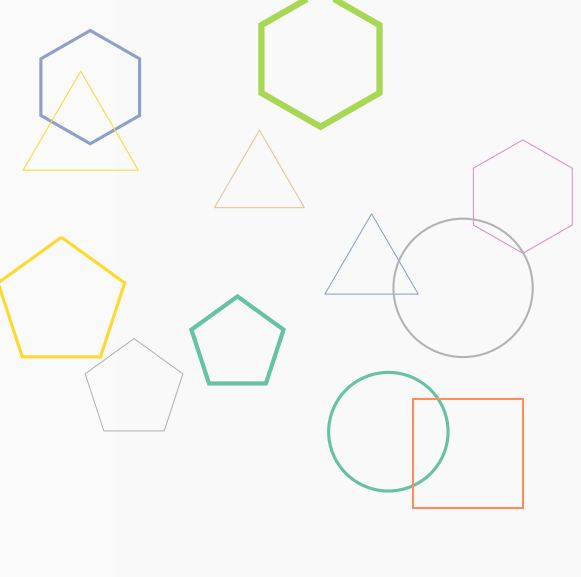[{"shape": "pentagon", "thickness": 2, "radius": 0.42, "center": [0.409, 0.403]}, {"shape": "circle", "thickness": 1.5, "radius": 0.51, "center": [0.668, 0.252]}, {"shape": "square", "thickness": 1, "radius": 0.47, "center": [0.805, 0.213]}, {"shape": "hexagon", "thickness": 1.5, "radius": 0.49, "center": [0.155, 0.848]}, {"shape": "triangle", "thickness": 0.5, "radius": 0.46, "center": [0.639, 0.536]}, {"shape": "hexagon", "thickness": 0.5, "radius": 0.49, "center": [0.899, 0.659]}, {"shape": "hexagon", "thickness": 3, "radius": 0.59, "center": [0.551, 0.897]}, {"shape": "triangle", "thickness": 0.5, "radius": 0.57, "center": [0.139, 0.762]}, {"shape": "pentagon", "thickness": 1.5, "radius": 0.57, "center": [0.106, 0.474]}, {"shape": "triangle", "thickness": 0.5, "radius": 0.45, "center": [0.446, 0.684]}, {"shape": "circle", "thickness": 1, "radius": 0.6, "center": [0.797, 0.501]}, {"shape": "pentagon", "thickness": 0.5, "radius": 0.44, "center": [0.231, 0.324]}]